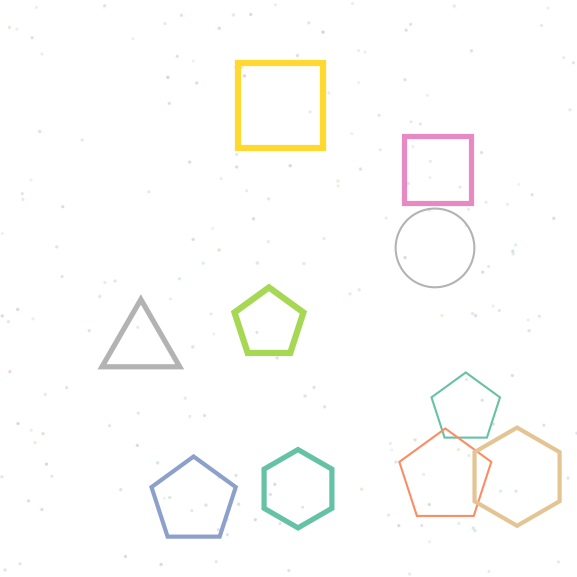[{"shape": "hexagon", "thickness": 2.5, "radius": 0.34, "center": [0.516, 0.153]}, {"shape": "pentagon", "thickness": 1, "radius": 0.31, "center": [0.806, 0.292]}, {"shape": "pentagon", "thickness": 1, "radius": 0.42, "center": [0.771, 0.173]}, {"shape": "pentagon", "thickness": 2, "radius": 0.38, "center": [0.335, 0.132]}, {"shape": "square", "thickness": 2.5, "radius": 0.29, "center": [0.758, 0.705]}, {"shape": "pentagon", "thickness": 3, "radius": 0.31, "center": [0.466, 0.439]}, {"shape": "square", "thickness": 3, "radius": 0.37, "center": [0.486, 0.817]}, {"shape": "hexagon", "thickness": 2, "radius": 0.43, "center": [0.895, 0.174]}, {"shape": "circle", "thickness": 1, "radius": 0.34, "center": [0.753, 0.57]}, {"shape": "triangle", "thickness": 2.5, "radius": 0.39, "center": [0.244, 0.403]}]